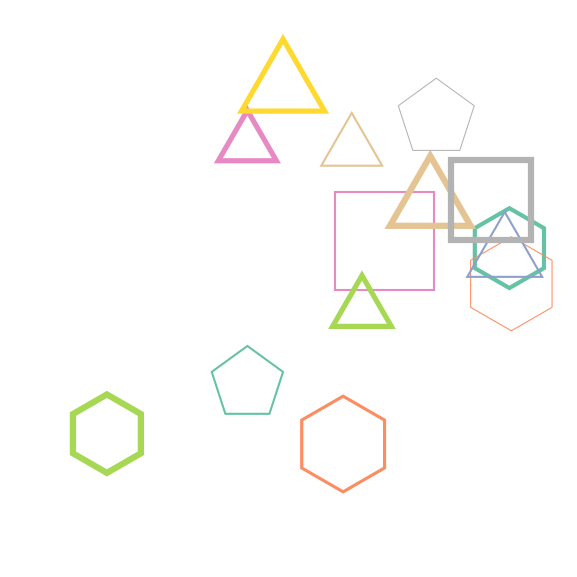[{"shape": "hexagon", "thickness": 2, "radius": 0.35, "center": [0.882, 0.569]}, {"shape": "pentagon", "thickness": 1, "radius": 0.32, "center": [0.428, 0.335]}, {"shape": "hexagon", "thickness": 0.5, "radius": 0.41, "center": [0.885, 0.508]}, {"shape": "hexagon", "thickness": 1.5, "radius": 0.41, "center": [0.594, 0.23]}, {"shape": "triangle", "thickness": 1, "radius": 0.37, "center": [0.874, 0.557]}, {"shape": "triangle", "thickness": 2.5, "radius": 0.29, "center": [0.428, 0.75]}, {"shape": "square", "thickness": 1, "radius": 0.43, "center": [0.666, 0.582]}, {"shape": "triangle", "thickness": 2.5, "radius": 0.29, "center": [0.627, 0.463]}, {"shape": "hexagon", "thickness": 3, "radius": 0.34, "center": [0.185, 0.248]}, {"shape": "triangle", "thickness": 2.5, "radius": 0.42, "center": [0.49, 0.848]}, {"shape": "triangle", "thickness": 1, "radius": 0.3, "center": [0.609, 0.743]}, {"shape": "triangle", "thickness": 3, "radius": 0.4, "center": [0.745, 0.648]}, {"shape": "pentagon", "thickness": 0.5, "radius": 0.35, "center": [0.755, 0.795]}, {"shape": "square", "thickness": 3, "radius": 0.35, "center": [0.85, 0.653]}]